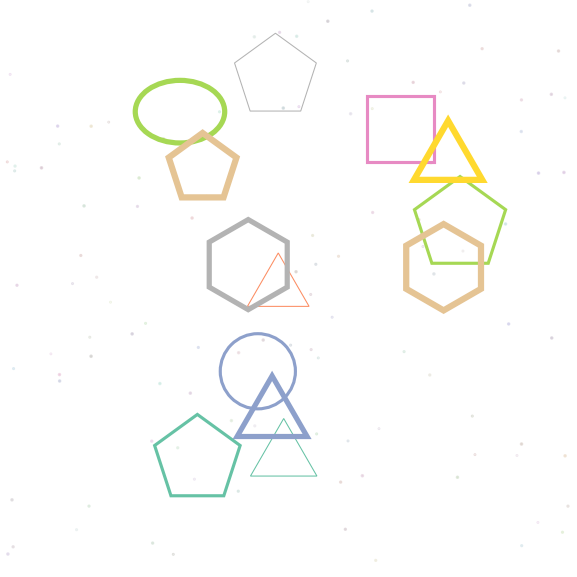[{"shape": "triangle", "thickness": 0.5, "radius": 0.33, "center": [0.491, 0.208]}, {"shape": "pentagon", "thickness": 1.5, "radius": 0.39, "center": [0.342, 0.204]}, {"shape": "triangle", "thickness": 0.5, "radius": 0.31, "center": [0.482, 0.499]}, {"shape": "triangle", "thickness": 2.5, "radius": 0.35, "center": [0.471, 0.278]}, {"shape": "circle", "thickness": 1.5, "radius": 0.33, "center": [0.446, 0.356]}, {"shape": "square", "thickness": 1.5, "radius": 0.29, "center": [0.693, 0.776]}, {"shape": "pentagon", "thickness": 1.5, "radius": 0.42, "center": [0.797, 0.61]}, {"shape": "oval", "thickness": 2.5, "radius": 0.39, "center": [0.312, 0.806]}, {"shape": "triangle", "thickness": 3, "radius": 0.34, "center": [0.776, 0.722]}, {"shape": "pentagon", "thickness": 3, "radius": 0.31, "center": [0.351, 0.707]}, {"shape": "hexagon", "thickness": 3, "radius": 0.37, "center": [0.768, 0.536]}, {"shape": "pentagon", "thickness": 0.5, "radius": 0.37, "center": [0.477, 0.867]}, {"shape": "hexagon", "thickness": 2.5, "radius": 0.39, "center": [0.43, 0.541]}]